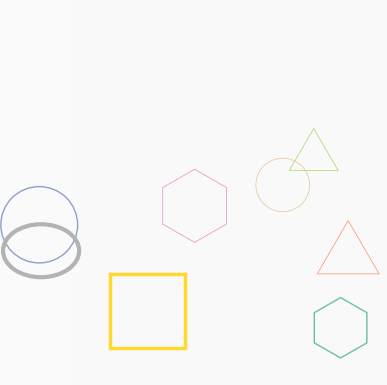[{"shape": "hexagon", "thickness": 1, "radius": 0.39, "center": [0.879, 0.149]}, {"shape": "triangle", "thickness": 0.5, "radius": 0.46, "center": [0.899, 0.335]}, {"shape": "circle", "thickness": 1, "radius": 0.5, "center": [0.101, 0.416]}, {"shape": "hexagon", "thickness": 0.5, "radius": 0.47, "center": [0.502, 0.465]}, {"shape": "triangle", "thickness": 0.5, "radius": 0.36, "center": [0.81, 0.593]}, {"shape": "square", "thickness": 2.5, "radius": 0.48, "center": [0.38, 0.192]}, {"shape": "circle", "thickness": 0.5, "radius": 0.35, "center": [0.73, 0.52]}, {"shape": "oval", "thickness": 3, "radius": 0.49, "center": [0.106, 0.349]}]